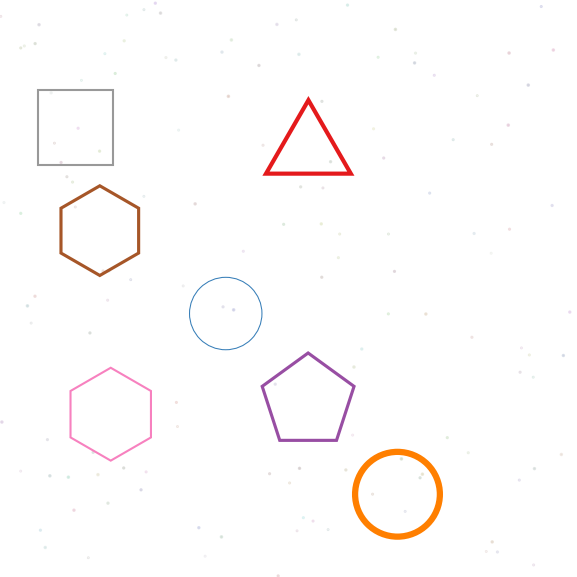[{"shape": "triangle", "thickness": 2, "radius": 0.42, "center": [0.534, 0.741]}, {"shape": "circle", "thickness": 0.5, "radius": 0.31, "center": [0.391, 0.456]}, {"shape": "pentagon", "thickness": 1.5, "radius": 0.42, "center": [0.534, 0.304]}, {"shape": "circle", "thickness": 3, "radius": 0.37, "center": [0.688, 0.143]}, {"shape": "hexagon", "thickness": 1.5, "radius": 0.39, "center": [0.173, 0.6]}, {"shape": "hexagon", "thickness": 1, "radius": 0.4, "center": [0.192, 0.282]}, {"shape": "square", "thickness": 1, "radius": 0.32, "center": [0.131, 0.778]}]